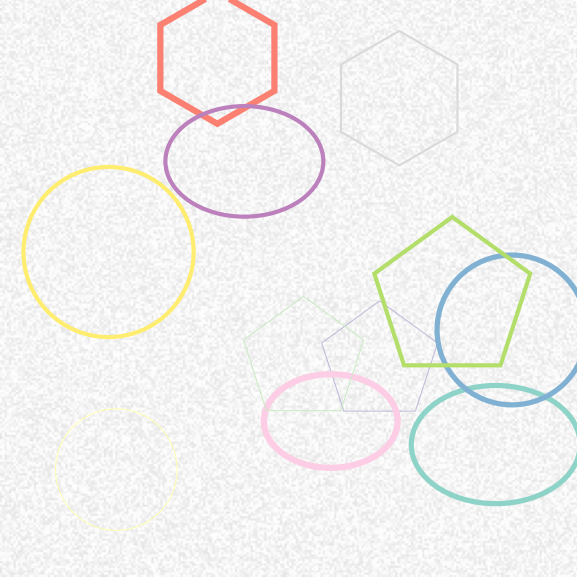[{"shape": "oval", "thickness": 2.5, "radius": 0.73, "center": [0.858, 0.229]}, {"shape": "circle", "thickness": 0.5, "radius": 0.53, "center": [0.201, 0.186]}, {"shape": "pentagon", "thickness": 0.5, "radius": 0.53, "center": [0.657, 0.373]}, {"shape": "hexagon", "thickness": 3, "radius": 0.57, "center": [0.376, 0.899]}, {"shape": "circle", "thickness": 2.5, "radius": 0.65, "center": [0.887, 0.428]}, {"shape": "pentagon", "thickness": 2, "radius": 0.71, "center": [0.783, 0.481]}, {"shape": "oval", "thickness": 3, "radius": 0.58, "center": [0.573, 0.27]}, {"shape": "hexagon", "thickness": 1, "radius": 0.58, "center": [0.691, 0.829]}, {"shape": "oval", "thickness": 2, "radius": 0.68, "center": [0.423, 0.72]}, {"shape": "pentagon", "thickness": 0.5, "radius": 0.55, "center": [0.526, 0.377]}, {"shape": "circle", "thickness": 2, "radius": 0.74, "center": [0.188, 0.563]}]